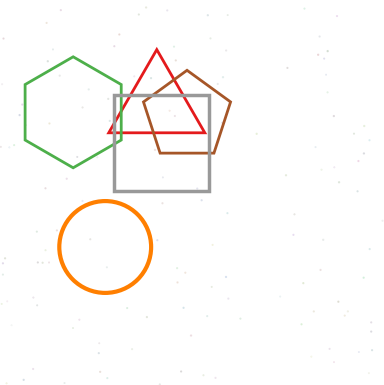[{"shape": "triangle", "thickness": 2, "radius": 0.72, "center": [0.407, 0.727]}, {"shape": "hexagon", "thickness": 2, "radius": 0.72, "center": [0.19, 0.708]}, {"shape": "circle", "thickness": 3, "radius": 0.6, "center": [0.273, 0.358]}, {"shape": "pentagon", "thickness": 2, "radius": 0.59, "center": [0.486, 0.698]}, {"shape": "square", "thickness": 2.5, "radius": 0.62, "center": [0.419, 0.628]}]